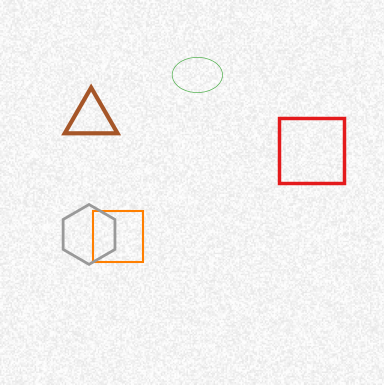[{"shape": "square", "thickness": 2.5, "radius": 0.42, "center": [0.809, 0.61]}, {"shape": "oval", "thickness": 0.5, "radius": 0.33, "center": [0.513, 0.805]}, {"shape": "square", "thickness": 1.5, "radius": 0.33, "center": [0.306, 0.385]}, {"shape": "triangle", "thickness": 3, "radius": 0.4, "center": [0.237, 0.693]}, {"shape": "hexagon", "thickness": 2, "radius": 0.39, "center": [0.231, 0.391]}]